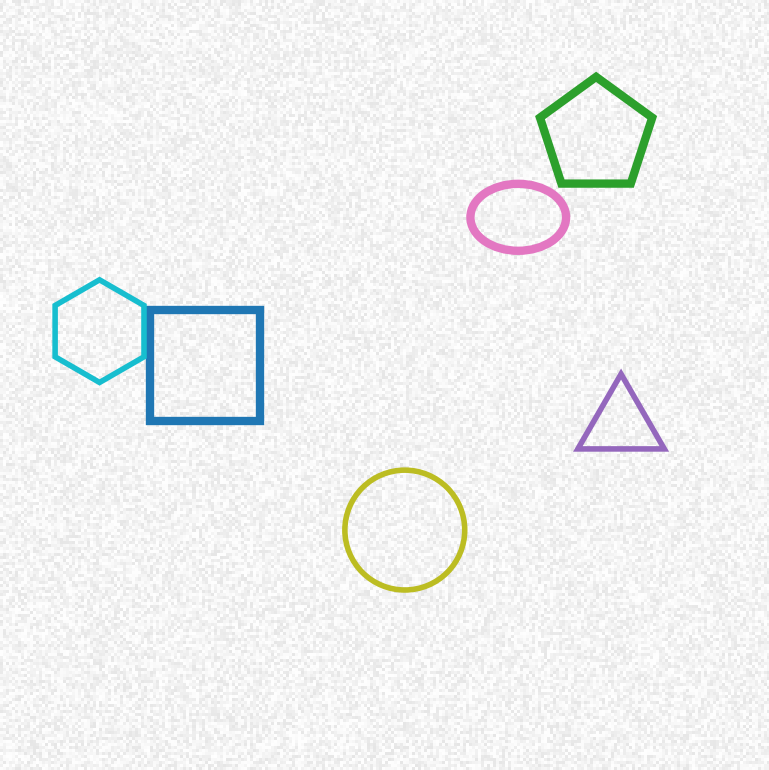[{"shape": "square", "thickness": 3, "radius": 0.36, "center": [0.266, 0.525]}, {"shape": "pentagon", "thickness": 3, "radius": 0.38, "center": [0.774, 0.824]}, {"shape": "triangle", "thickness": 2, "radius": 0.32, "center": [0.807, 0.449]}, {"shape": "oval", "thickness": 3, "radius": 0.31, "center": [0.673, 0.718]}, {"shape": "circle", "thickness": 2, "radius": 0.39, "center": [0.526, 0.312]}, {"shape": "hexagon", "thickness": 2, "radius": 0.33, "center": [0.129, 0.57]}]